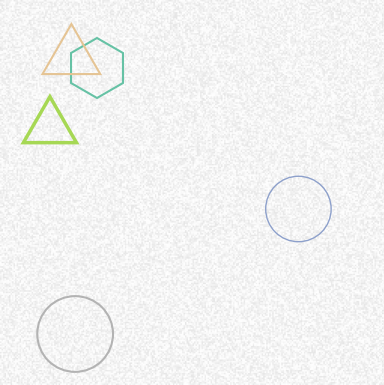[{"shape": "hexagon", "thickness": 1.5, "radius": 0.39, "center": [0.252, 0.823]}, {"shape": "circle", "thickness": 1, "radius": 0.43, "center": [0.775, 0.457]}, {"shape": "triangle", "thickness": 2.5, "radius": 0.4, "center": [0.13, 0.669]}, {"shape": "triangle", "thickness": 1.5, "radius": 0.43, "center": [0.185, 0.851]}, {"shape": "circle", "thickness": 1.5, "radius": 0.49, "center": [0.195, 0.132]}]